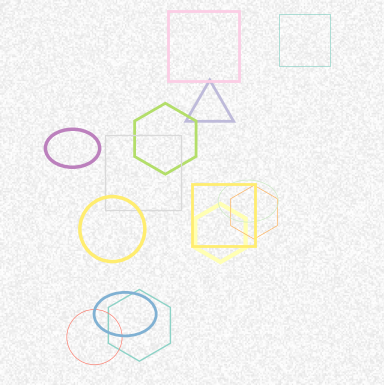[{"shape": "hexagon", "thickness": 1, "radius": 0.47, "center": [0.362, 0.155]}, {"shape": "square", "thickness": 0.5, "radius": 0.33, "center": [0.791, 0.896]}, {"shape": "hexagon", "thickness": 3, "radius": 0.38, "center": [0.573, 0.395]}, {"shape": "triangle", "thickness": 2, "radius": 0.36, "center": [0.545, 0.721]}, {"shape": "circle", "thickness": 0.5, "radius": 0.36, "center": [0.245, 0.124]}, {"shape": "oval", "thickness": 2, "radius": 0.4, "center": [0.325, 0.184]}, {"shape": "hexagon", "thickness": 0.5, "radius": 0.35, "center": [0.66, 0.449]}, {"shape": "hexagon", "thickness": 2, "radius": 0.46, "center": [0.429, 0.64]}, {"shape": "square", "thickness": 2, "radius": 0.46, "center": [0.529, 0.88]}, {"shape": "square", "thickness": 1, "radius": 0.49, "center": [0.372, 0.552]}, {"shape": "oval", "thickness": 2.5, "radius": 0.35, "center": [0.188, 0.615]}, {"shape": "oval", "thickness": 0.5, "radius": 0.39, "center": [0.645, 0.478]}, {"shape": "circle", "thickness": 2.5, "radius": 0.42, "center": [0.292, 0.405]}, {"shape": "square", "thickness": 2, "radius": 0.41, "center": [0.581, 0.441]}]